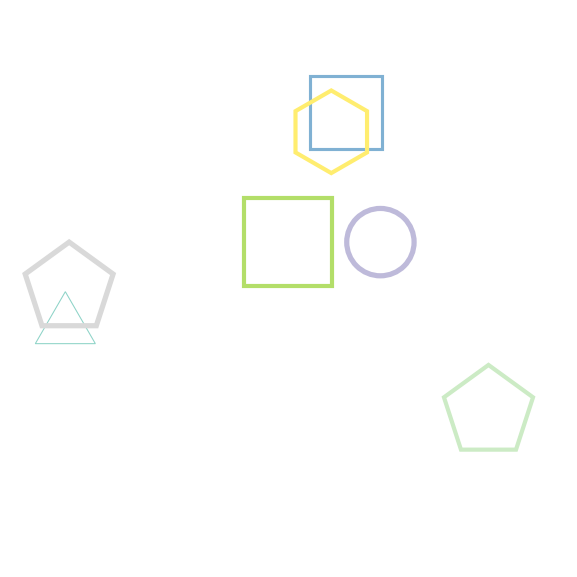[{"shape": "triangle", "thickness": 0.5, "radius": 0.3, "center": [0.113, 0.434]}, {"shape": "circle", "thickness": 2.5, "radius": 0.29, "center": [0.659, 0.58]}, {"shape": "square", "thickness": 1.5, "radius": 0.31, "center": [0.6, 0.804]}, {"shape": "square", "thickness": 2, "radius": 0.38, "center": [0.498, 0.58]}, {"shape": "pentagon", "thickness": 2.5, "radius": 0.4, "center": [0.12, 0.5]}, {"shape": "pentagon", "thickness": 2, "radius": 0.41, "center": [0.846, 0.286]}, {"shape": "hexagon", "thickness": 2, "radius": 0.36, "center": [0.574, 0.771]}]